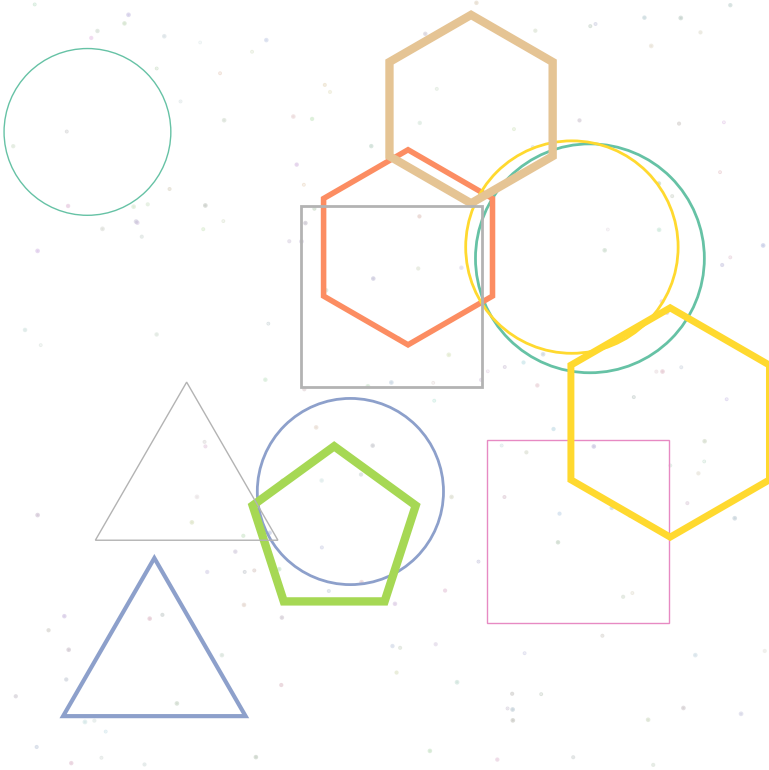[{"shape": "circle", "thickness": 0.5, "radius": 0.54, "center": [0.114, 0.829]}, {"shape": "circle", "thickness": 1, "radius": 0.74, "center": [0.766, 0.665]}, {"shape": "hexagon", "thickness": 2, "radius": 0.63, "center": [0.53, 0.679]}, {"shape": "triangle", "thickness": 1.5, "radius": 0.68, "center": [0.2, 0.138]}, {"shape": "circle", "thickness": 1, "radius": 0.6, "center": [0.455, 0.362]}, {"shape": "square", "thickness": 0.5, "radius": 0.59, "center": [0.751, 0.309]}, {"shape": "pentagon", "thickness": 3, "radius": 0.56, "center": [0.434, 0.309]}, {"shape": "circle", "thickness": 1, "radius": 0.69, "center": [0.743, 0.679]}, {"shape": "hexagon", "thickness": 2.5, "radius": 0.74, "center": [0.87, 0.451]}, {"shape": "hexagon", "thickness": 3, "radius": 0.61, "center": [0.612, 0.858]}, {"shape": "triangle", "thickness": 0.5, "radius": 0.68, "center": [0.242, 0.367]}, {"shape": "square", "thickness": 1, "radius": 0.59, "center": [0.508, 0.615]}]